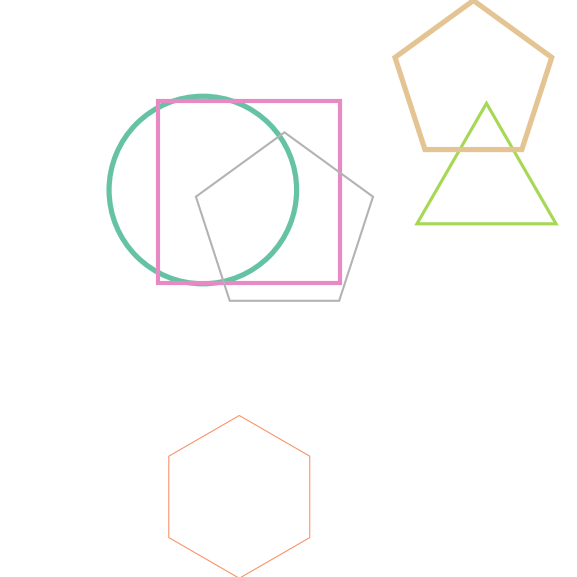[{"shape": "circle", "thickness": 2.5, "radius": 0.81, "center": [0.351, 0.67]}, {"shape": "hexagon", "thickness": 0.5, "radius": 0.7, "center": [0.414, 0.139]}, {"shape": "square", "thickness": 2, "radius": 0.79, "center": [0.431, 0.666]}, {"shape": "triangle", "thickness": 1.5, "radius": 0.7, "center": [0.842, 0.681]}, {"shape": "pentagon", "thickness": 2.5, "radius": 0.71, "center": [0.82, 0.856]}, {"shape": "pentagon", "thickness": 1, "radius": 0.81, "center": [0.493, 0.609]}]